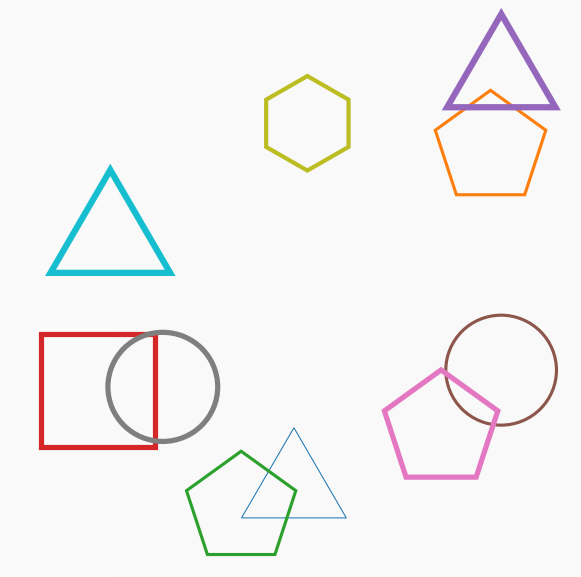[{"shape": "triangle", "thickness": 0.5, "radius": 0.52, "center": [0.506, 0.154]}, {"shape": "pentagon", "thickness": 1.5, "radius": 0.5, "center": [0.844, 0.743]}, {"shape": "pentagon", "thickness": 1.5, "radius": 0.49, "center": [0.415, 0.119]}, {"shape": "square", "thickness": 2.5, "radius": 0.49, "center": [0.169, 0.323]}, {"shape": "triangle", "thickness": 3, "radius": 0.54, "center": [0.862, 0.867]}, {"shape": "circle", "thickness": 1.5, "radius": 0.48, "center": [0.862, 0.358]}, {"shape": "pentagon", "thickness": 2.5, "radius": 0.51, "center": [0.759, 0.256]}, {"shape": "circle", "thickness": 2.5, "radius": 0.47, "center": [0.28, 0.329]}, {"shape": "hexagon", "thickness": 2, "radius": 0.41, "center": [0.529, 0.786]}, {"shape": "triangle", "thickness": 3, "radius": 0.59, "center": [0.19, 0.586]}]